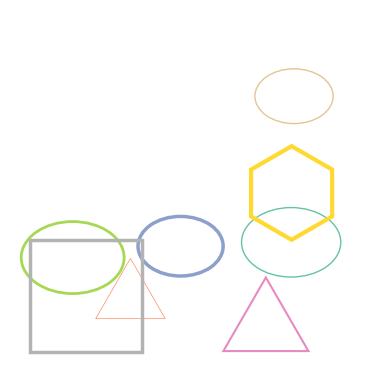[{"shape": "oval", "thickness": 1, "radius": 0.64, "center": [0.756, 0.371]}, {"shape": "triangle", "thickness": 0.5, "radius": 0.52, "center": [0.339, 0.224]}, {"shape": "oval", "thickness": 2.5, "radius": 0.55, "center": [0.469, 0.36]}, {"shape": "triangle", "thickness": 1.5, "radius": 0.64, "center": [0.691, 0.152]}, {"shape": "oval", "thickness": 2, "radius": 0.67, "center": [0.189, 0.331]}, {"shape": "hexagon", "thickness": 3, "radius": 0.61, "center": [0.757, 0.499]}, {"shape": "oval", "thickness": 1, "radius": 0.51, "center": [0.764, 0.75]}, {"shape": "square", "thickness": 2.5, "radius": 0.73, "center": [0.224, 0.231]}]